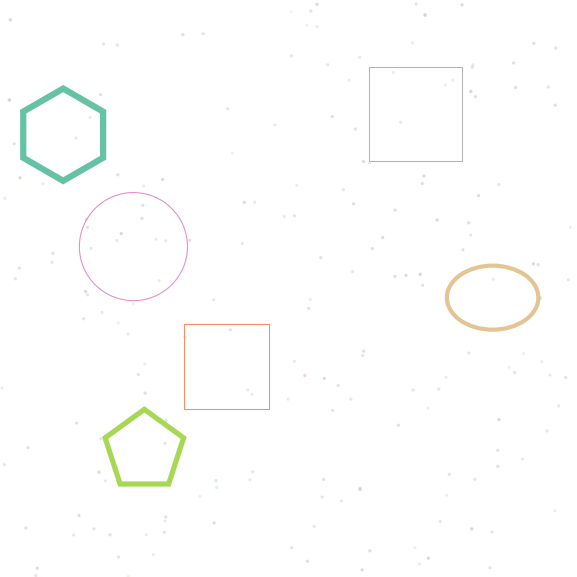[{"shape": "hexagon", "thickness": 3, "radius": 0.4, "center": [0.109, 0.766]}, {"shape": "square", "thickness": 0.5, "radius": 0.37, "center": [0.392, 0.365]}, {"shape": "circle", "thickness": 0.5, "radius": 0.47, "center": [0.231, 0.572]}, {"shape": "pentagon", "thickness": 2.5, "radius": 0.36, "center": [0.25, 0.219]}, {"shape": "oval", "thickness": 2, "radius": 0.4, "center": [0.853, 0.484]}, {"shape": "square", "thickness": 0.5, "radius": 0.41, "center": [0.72, 0.802]}]